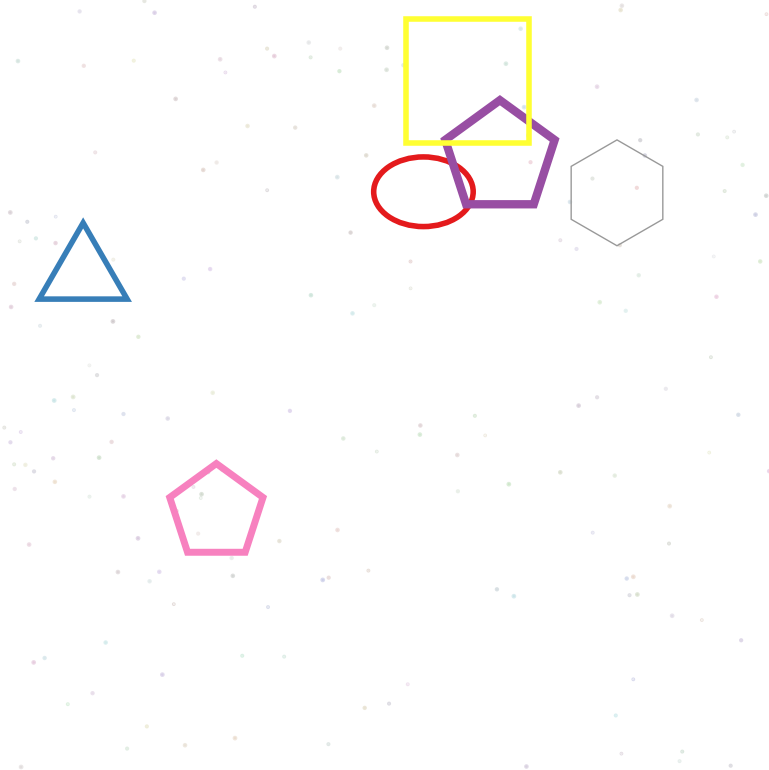[{"shape": "oval", "thickness": 2, "radius": 0.32, "center": [0.55, 0.751]}, {"shape": "triangle", "thickness": 2, "radius": 0.33, "center": [0.108, 0.645]}, {"shape": "pentagon", "thickness": 3, "radius": 0.37, "center": [0.649, 0.795]}, {"shape": "square", "thickness": 2, "radius": 0.4, "center": [0.607, 0.895]}, {"shape": "pentagon", "thickness": 2.5, "radius": 0.32, "center": [0.281, 0.334]}, {"shape": "hexagon", "thickness": 0.5, "radius": 0.34, "center": [0.801, 0.75]}]